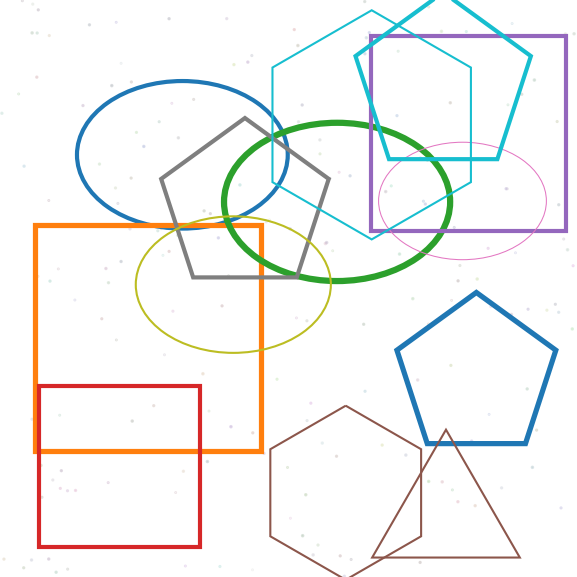[{"shape": "pentagon", "thickness": 2.5, "radius": 0.72, "center": [0.825, 0.348]}, {"shape": "oval", "thickness": 2, "radius": 0.91, "center": [0.316, 0.731]}, {"shape": "square", "thickness": 2.5, "radius": 0.98, "center": [0.256, 0.414]}, {"shape": "oval", "thickness": 3, "radius": 0.98, "center": [0.584, 0.65]}, {"shape": "square", "thickness": 2, "radius": 0.7, "center": [0.206, 0.191]}, {"shape": "square", "thickness": 2, "radius": 0.84, "center": [0.811, 0.768]}, {"shape": "triangle", "thickness": 1, "radius": 0.74, "center": [0.772, 0.107]}, {"shape": "hexagon", "thickness": 1, "radius": 0.75, "center": [0.599, 0.146]}, {"shape": "oval", "thickness": 0.5, "radius": 0.73, "center": [0.801, 0.651]}, {"shape": "pentagon", "thickness": 2, "radius": 0.76, "center": [0.424, 0.642]}, {"shape": "oval", "thickness": 1, "radius": 0.84, "center": [0.404, 0.506]}, {"shape": "hexagon", "thickness": 1, "radius": 0.99, "center": [0.644, 0.783]}, {"shape": "pentagon", "thickness": 2, "radius": 0.8, "center": [0.767, 0.853]}]